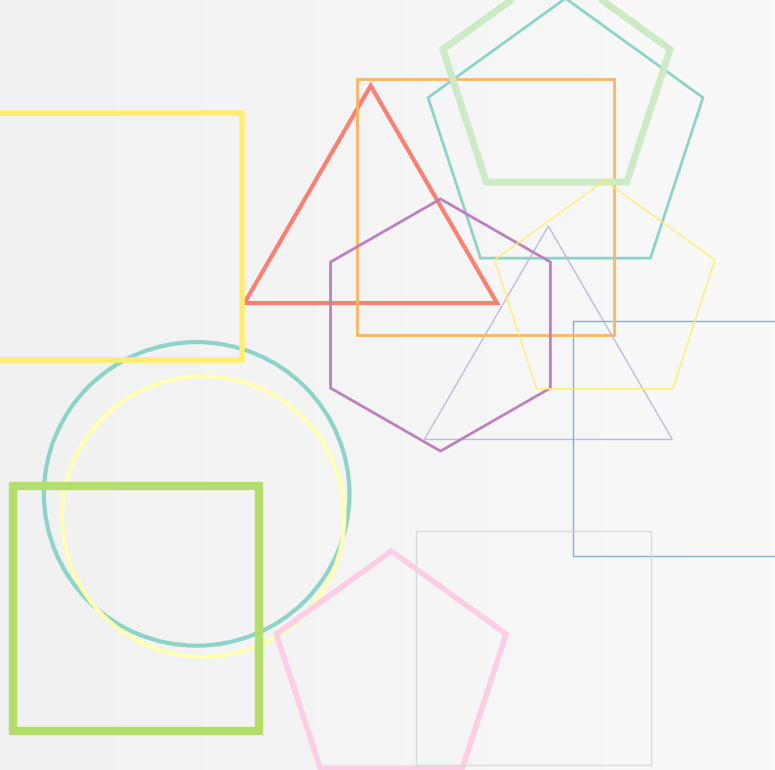[{"shape": "pentagon", "thickness": 1, "radius": 0.93, "center": [0.73, 0.816]}, {"shape": "circle", "thickness": 1.5, "radius": 0.99, "center": [0.254, 0.359]}, {"shape": "circle", "thickness": 1.5, "radius": 0.91, "center": [0.262, 0.329]}, {"shape": "triangle", "thickness": 0.5, "radius": 0.92, "center": [0.708, 0.522]}, {"shape": "triangle", "thickness": 1.5, "radius": 0.94, "center": [0.478, 0.701]}, {"shape": "square", "thickness": 0.5, "radius": 0.76, "center": [0.892, 0.43]}, {"shape": "square", "thickness": 1, "radius": 0.83, "center": [0.627, 0.731]}, {"shape": "square", "thickness": 3, "radius": 0.79, "center": [0.176, 0.21]}, {"shape": "pentagon", "thickness": 2, "radius": 0.78, "center": [0.505, 0.128]}, {"shape": "square", "thickness": 0.5, "radius": 0.76, "center": [0.688, 0.159]}, {"shape": "hexagon", "thickness": 1, "radius": 0.82, "center": [0.568, 0.578]}, {"shape": "pentagon", "thickness": 2.5, "radius": 0.77, "center": [0.718, 0.888]}, {"shape": "pentagon", "thickness": 0.5, "radius": 0.75, "center": [0.78, 0.616]}, {"shape": "square", "thickness": 2, "radius": 0.8, "center": [0.153, 0.693]}]